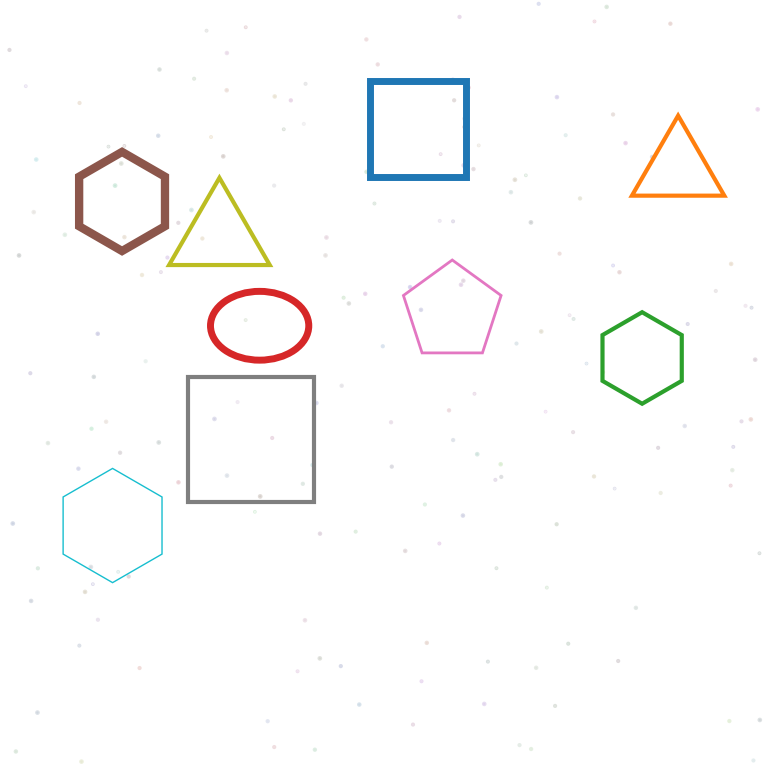[{"shape": "square", "thickness": 2.5, "radius": 0.31, "center": [0.543, 0.832]}, {"shape": "triangle", "thickness": 1.5, "radius": 0.35, "center": [0.881, 0.781]}, {"shape": "hexagon", "thickness": 1.5, "radius": 0.3, "center": [0.834, 0.535]}, {"shape": "oval", "thickness": 2.5, "radius": 0.32, "center": [0.337, 0.577]}, {"shape": "hexagon", "thickness": 3, "radius": 0.32, "center": [0.159, 0.738]}, {"shape": "pentagon", "thickness": 1, "radius": 0.33, "center": [0.587, 0.596]}, {"shape": "square", "thickness": 1.5, "radius": 0.41, "center": [0.326, 0.429]}, {"shape": "triangle", "thickness": 1.5, "radius": 0.38, "center": [0.285, 0.694]}, {"shape": "hexagon", "thickness": 0.5, "radius": 0.37, "center": [0.146, 0.317]}]